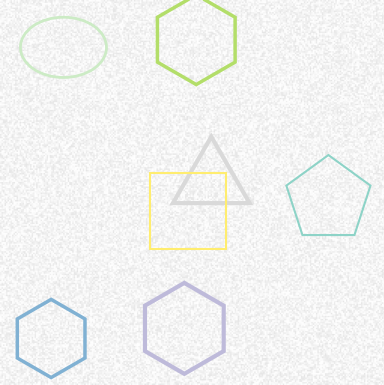[{"shape": "pentagon", "thickness": 1.5, "radius": 0.57, "center": [0.853, 0.482]}, {"shape": "hexagon", "thickness": 3, "radius": 0.59, "center": [0.479, 0.147]}, {"shape": "hexagon", "thickness": 2.5, "radius": 0.51, "center": [0.133, 0.121]}, {"shape": "hexagon", "thickness": 2.5, "radius": 0.58, "center": [0.51, 0.897]}, {"shape": "triangle", "thickness": 3, "radius": 0.57, "center": [0.549, 0.53]}, {"shape": "oval", "thickness": 2, "radius": 0.56, "center": [0.165, 0.877]}, {"shape": "square", "thickness": 1.5, "radius": 0.49, "center": [0.489, 0.451]}]